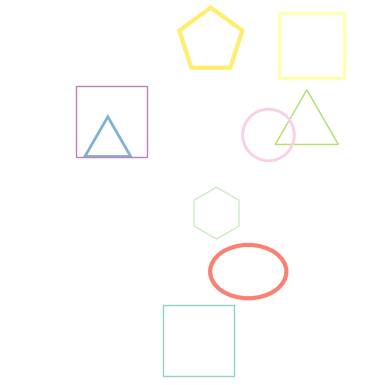[{"shape": "square", "thickness": 1, "radius": 0.46, "center": [0.517, 0.115]}, {"shape": "square", "thickness": 2.5, "radius": 0.42, "center": [0.81, 0.882]}, {"shape": "oval", "thickness": 3, "radius": 0.49, "center": [0.645, 0.295]}, {"shape": "triangle", "thickness": 2, "radius": 0.34, "center": [0.28, 0.628]}, {"shape": "triangle", "thickness": 1, "radius": 0.47, "center": [0.797, 0.672]}, {"shape": "circle", "thickness": 2, "radius": 0.34, "center": [0.697, 0.649]}, {"shape": "square", "thickness": 1, "radius": 0.46, "center": [0.29, 0.685]}, {"shape": "hexagon", "thickness": 1, "radius": 0.34, "center": [0.562, 0.446]}, {"shape": "pentagon", "thickness": 3, "radius": 0.43, "center": [0.548, 0.894]}]